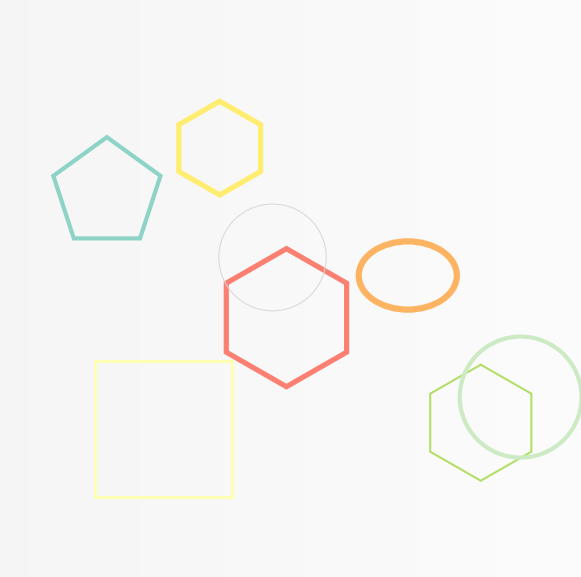[{"shape": "pentagon", "thickness": 2, "radius": 0.48, "center": [0.184, 0.665]}, {"shape": "square", "thickness": 1.5, "radius": 0.59, "center": [0.281, 0.256]}, {"shape": "hexagon", "thickness": 2.5, "radius": 0.6, "center": [0.493, 0.449]}, {"shape": "oval", "thickness": 3, "radius": 0.42, "center": [0.702, 0.522]}, {"shape": "hexagon", "thickness": 1, "radius": 0.5, "center": [0.827, 0.267]}, {"shape": "circle", "thickness": 0.5, "radius": 0.46, "center": [0.469, 0.553]}, {"shape": "circle", "thickness": 2, "radius": 0.52, "center": [0.896, 0.312]}, {"shape": "hexagon", "thickness": 2.5, "radius": 0.41, "center": [0.378, 0.743]}]